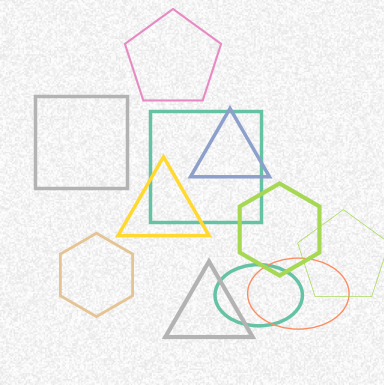[{"shape": "oval", "thickness": 2.5, "radius": 0.57, "center": [0.672, 0.233]}, {"shape": "square", "thickness": 2.5, "radius": 0.72, "center": [0.534, 0.568]}, {"shape": "oval", "thickness": 1, "radius": 0.66, "center": [0.775, 0.237]}, {"shape": "triangle", "thickness": 2.5, "radius": 0.59, "center": [0.597, 0.6]}, {"shape": "pentagon", "thickness": 1.5, "radius": 0.66, "center": [0.449, 0.845]}, {"shape": "pentagon", "thickness": 0.5, "radius": 0.62, "center": [0.892, 0.331]}, {"shape": "hexagon", "thickness": 3, "radius": 0.6, "center": [0.726, 0.404]}, {"shape": "triangle", "thickness": 2.5, "radius": 0.68, "center": [0.425, 0.456]}, {"shape": "hexagon", "thickness": 2, "radius": 0.54, "center": [0.251, 0.286]}, {"shape": "triangle", "thickness": 3, "radius": 0.65, "center": [0.543, 0.19]}, {"shape": "square", "thickness": 2.5, "radius": 0.59, "center": [0.211, 0.631]}]